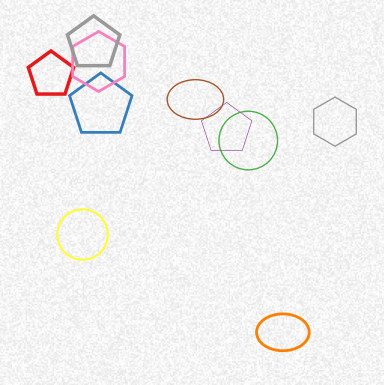[{"shape": "pentagon", "thickness": 2.5, "radius": 0.31, "center": [0.132, 0.806]}, {"shape": "pentagon", "thickness": 2, "radius": 0.43, "center": [0.262, 0.725]}, {"shape": "circle", "thickness": 1, "radius": 0.38, "center": [0.645, 0.635]}, {"shape": "pentagon", "thickness": 0.5, "radius": 0.34, "center": [0.589, 0.665]}, {"shape": "oval", "thickness": 2, "radius": 0.34, "center": [0.735, 0.137]}, {"shape": "circle", "thickness": 1.5, "radius": 0.33, "center": [0.214, 0.391]}, {"shape": "oval", "thickness": 1, "radius": 0.37, "center": [0.508, 0.742]}, {"shape": "hexagon", "thickness": 2, "radius": 0.39, "center": [0.256, 0.84]}, {"shape": "hexagon", "thickness": 1, "radius": 0.32, "center": [0.87, 0.684]}, {"shape": "pentagon", "thickness": 2.5, "radius": 0.36, "center": [0.243, 0.887]}]